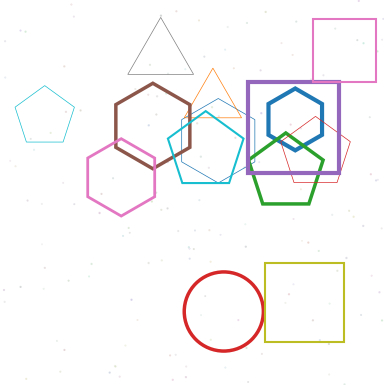[{"shape": "hexagon", "thickness": 3, "radius": 0.4, "center": [0.767, 0.69]}, {"shape": "hexagon", "thickness": 0.5, "radius": 0.55, "center": [0.567, 0.634]}, {"shape": "triangle", "thickness": 0.5, "radius": 0.43, "center": [0.553, 0.737]}, {"shape": "pentagon", "thickness": 2.5, "radius": 0.51, "center": [0.742, 0.553]}, {"shape": "pentagon", "thickness": 0.5, "radius": 0.48, "center": [0.82, 0.603]}, {"shape": "circle", "thickness": 2.5, "radius": 0.51, "center": [0.581, 0.191]}, {"shape": "square", "thickness": 3, "radius": 0.59, "center": [0.763, 0.669]}, {"shape": "hexagon", "thickness": 2.5, "radius": 0.55, "center": [0.397, 0.673]}, {"shape": "hexagon", "thickness": 2, "radius": 0.5, "center": [0.315, 0.539]}, {"shape": "square", "thickness": 1.5, "radius": 0.41, "center": [0.895, 0.869]}, {"shape": "triangle", "thickness": 0.5, "radius": 0.49, "center": [0.417, 0.856]}, {"shape": "square", "thickness": 1.5, "radius": 0.51, "center": [0.791, 0.214]}, {"shape": "pentagon", "thickness": 1.5, "radius": 0.52, "center": [0.534, 0.608]}, {"shape": "pentagon", "thickness": 0.5, "radius": 0.41, "center": [0.116, 0.697]}]